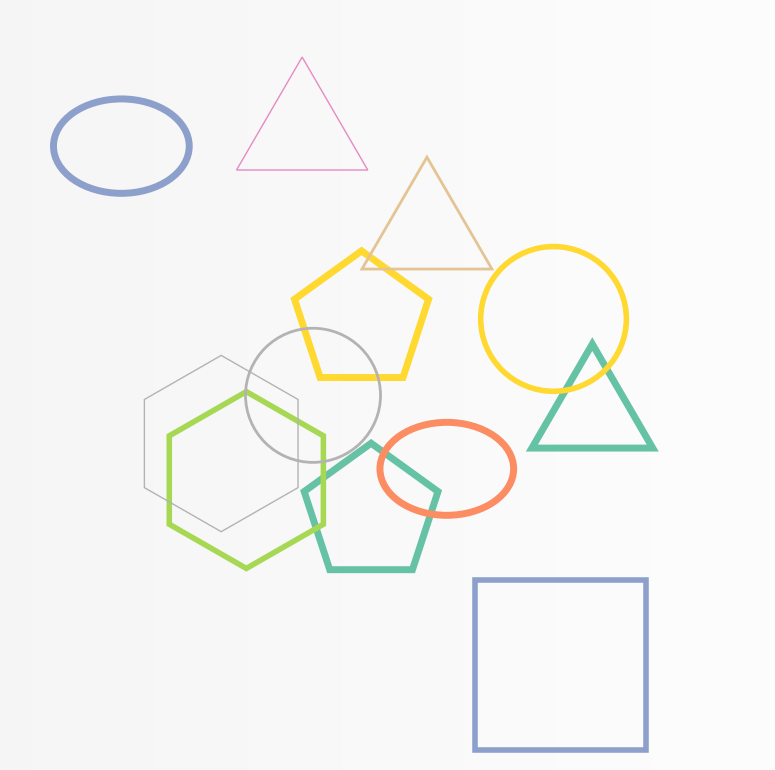[{"shape": "triangle", "thickness": 2.5, "radius": 0.45, "center": [0.764, 0.463]}, {"shape": "pentagon", "thickness": 2.5, "radius": 0.45, "center": [0.479, 0.334]}, {"shape": "oval", "thickness": 2.5, "radius": 0.43, "center": [0.577, 0.391]}, {"shape": "oval", "thickness": 2.5, "radius": 0.44, "center": [0.157, 0.81]}, {"shape": "square", "thickness": 2, "radius": 0.55, "center": [0.723, 0.136]}, {"shape": "triangle", "thickness": 0.5, "radius": 0.49, "center": [0.39, 0.828]}, {"shape": "hexagon", "thickness": 2, "radius": 0.57, "center": [0.318, 0.377]}, {"shape": "pentagon", "thickness": 2.5, "radius": 0.45, "center": [0.467, 0.583]}, {"shape": "circle", "thickness": 2, "radius": 0.47, "center": [0.714, 0.586]}, {"shape": "triangle", "thickness": 1, "radius": 0.48, "center": [0.551, 0.699]}, {"shape": "circle", "thickness": 1, "radius": 0.44, "center": [0.404, 0.487]}, {"shape": "hexagon", "thickness": 0.5, "radius": 0.57, "center": [0.285, 0.424]}]